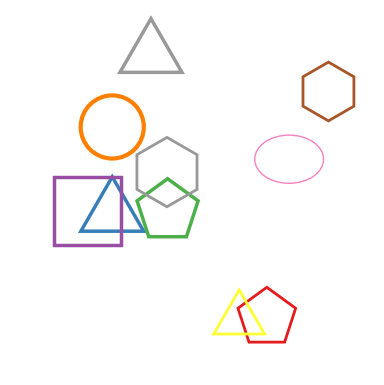[{"shape": "pentagon", "thickness": 2, "radius": 0.39, "center": [0.693, 0.175]}, {"shape": "triangle", "thickness": 2.5, "radius": 0.47, "center": [0.292, 0.447]}, {"shape": "pentagon", "thickness": 2.5, "radius": 0.42, "center": [0.435, 0.453]}, {"shape": "square", "thickness": 2.5, "radius": 0.44, "center": [0.227, 0.452]}, {"shape": "circle", "thickness": 3, "radius": 0.41, "center": [0.292, 0.67]}, {"shape": "triangle", "thickness": 2, "radius": 0.38, "center": [0.621, 0.171]}, {"shape": "hexagon", "thickness": 2, "radius": 0.38, "center": [0.853, 0.762]}, {"shape": "oval", "thickness": 1, "radius": 0.45, "center": [0.751, 0.586]}, {"shape": "triangle", "thickness": 2.5, "radius": 0.46, "center": [0.392, 0.859]}, {"shape": "hexagon", "thickness": 2, "radius": 0.45, "center": [0.434, 0.553]}]